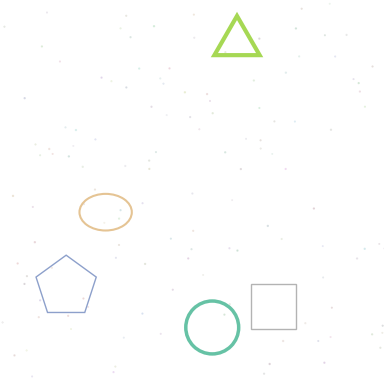[{"shape": "circle", "thickness": 2.5, "radius": 0.34, "center": [0.551, 0.149]}, {"shape": "pentagon", "thickness": 1, "radius": 0.41, "center": [0.172, 0.255]}, {"shape": "triangle", "thickness": 3, "radius": 0.34, "center": [0.616, 0.891]}, {"shape": "oval", "thickness": 1.5, "radius": 0.34, "center": [0.274, 0.449]}, {"shape": "square", "thickness": 1, "radius": 0.29, "center": [0.71, 0.204]}]